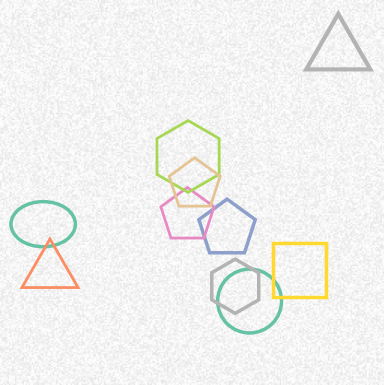[{"shape": "circle", "thickness": 2.5, "radius": 0.41, "center": [0.648, 0.218]}, {"shape": "oval", "thickness": 2.5, "radius": 0.42, "center": [0.112, 0.418]}, {"shape": "triangle", "thickness": 2, "radius": 0.42, "center": [0.13, 0.295]}, {"shape": "pentagon", "thickness": 2.5, "radius": 0.38, "center": [0.59, 0.406]}, {"shape": "pentagon", "thickness": 2, "radius": 0.36, "center": [0.487, 0.44]}, {"shape": "hexagon", "thickness": 2, "radius": 0.47, "center": [0.488, 0.594]}, {"shape": "square", "thickness": 2.5, "radius": 0.35, "center": [0.778, 0.298]}, {"shape": "pentagon", "thickness": 2, "radius": 0.35, "center": [0.506, 0.521]}, {"shape": "hexagon", "thickness": 2.5, "radius": 0.35, "center": [0.611, 0.256]}, {"shape": "triangle", "thickness": 3, "radius": 0.48, "center": [0.879, 0.868]}]